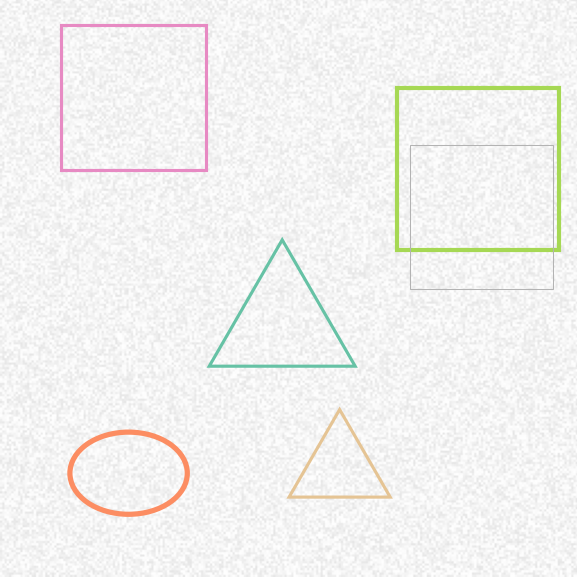[{"shape": "triangle", "thickness": 1.5, "radius": 0.73, "center": [0.489, 0.438]}, {"shape": "oval", "thickness": 2.5, "radius": 0.51, "center": [0.223, 0.18]}, {"shape": "square", "thickness": 1.5, "radius": 0.63, "center": [0.231, 0.83]}, {"shape": "square", "thickness": 2, "radius": 0.7, "center": [0.827, 0.707]}, {"shape": "triangle", "thickness": 1.5, "radius": 0.51, "center": [0.588, 0.189]}, {"shape": "square", "thickness": 0.5, "radius": 0.62, "center": [0.834, 0.623]}]